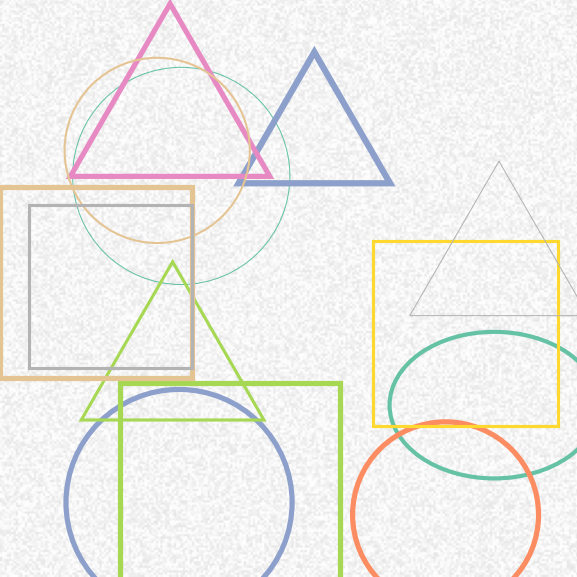[{"shape": "oval", "thickness": 2, "radius": 0.91, "center": [0.856, 0.298]}, {"shape": "circle", "thickness": 0.5, "radius": 0.94, "center": [0.314, 0.694]}, {"shape": "circle", "thickness": 2.5, "radius": 0.8, "center": [0.772, 0.108]}, {"shape": "circle", "thickness": 2.5, "radius": 0.98, "center": [0.31, 0.129]}, {"shape": "triangle", "thickness": 3, "radius": 0.76, "center": [0.544, 0.758]}, {"shape": "triangle", "thickness": 2.5, "radius": 1.0, "center": [0.295, 0.793]}, {"shape": "square", "thickness": 2.5, "radius": 0.95, "center": [0.398, 0.146]}, {"shape": "triangle", "thickness": 1.5, "radius": 0.91, "center": [0.299, 0.363]}, {"shape": "square", "thickness": 1.5, "radius": 0.8, "center": [0.806, 0.422]}, {"shape": "square", "thickness": 2.5, "radius": 0.83, "center": [0.166, 0.51]}, {"shape": "circle", "thickness": 1, "radius": 0.8, "center": [0.272, 0.739]}, {"shape": "square", "thickness": 1.5, "radius": 0.71, "center": [0.191, 0.504]}, {"shape": "triangle", "thickness": 0.5, "radius": 0.89, "center": [0.864, 0.542]}]